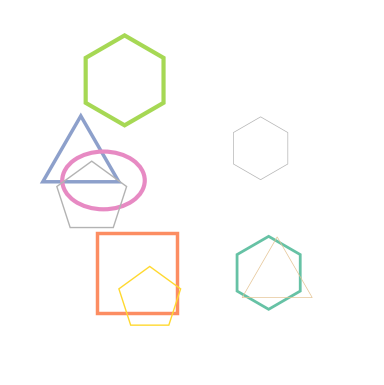[{"shape": "hexagon", "thickness": 2, "radius": 0.47, "center": [0.698, 0.291]}, {"shape": "square", "thickness": 2.5, "radius": 0.52, "center": [0.356, 0.292]}, {"shape": "triangle", "thickness": 2.5, "radius": 0.57, "center": [0.21, 0.585]}, {"shape": "oval", "thickness": 3, "radius": 0.54, "center": [0.269, 0.531]}, {"shape": "hexagon", "thickness": 3, "radius": 0.58, "center": [0.324, 0.791]}, {"shape": "pentagon", "thickness": 1, "radius": 0.42, "center": [0.389, 0.224]}, {"shape": "triangle", "thickness": 0.5, "radius": 0.53, "center": [0.72, 0.28]}, {"shape": "hexagon", "thickness": 0.5, "radius": 0.41, "center": [0.677, 0.615]}, {"shape": "pentagon", "thickness": 1, "radius": 0.48, "center": [0.238, 0.486]}]